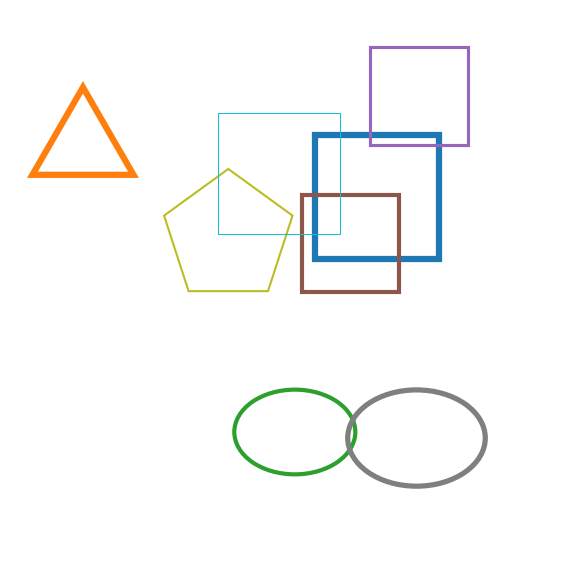[{"shape": "square", "thickness": 3, "radius": 0.54, "center": [0.653, 0.658]}, {"shape": "triangle", "thickness": 3, "radius": 0.51, "center": [0.144, 0.747]}, {"shape": "oval", "thickness": 2, "radius": 0.52, "center": [0.511, 0.251]}, {"shape": "square", "thickness": 1.5, "radius": 0.42, "center": [0.725, 0.833]}, {"shape": "square", "thickness": 2, "radius": 0.42, "center": [0.607, 0.577]}, {"shape": "oval", "thickness": 2.5, "radius": 0.6, "center": [0.721, 0.241]}, {"shape": "pentagon", "thickness": 1, "radius": 0.58, "center": [0.395, 0.59]}, {"shape": "square", "thickness": 0.5, "radius": 0.53, "center": [0.483, 0.699]}]